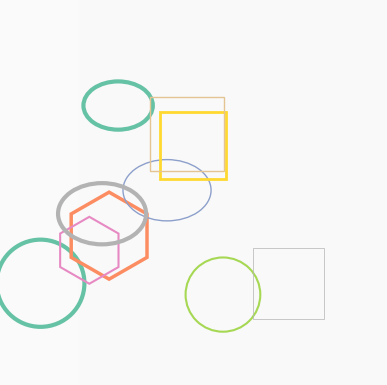[{"shape": "circle", "thickness": 3, "radius": 0.57, "center": [0.105, 0.264]}, {"shape": "oval", "thickness": 3, "radius": 0.45, "center": [0.305, 0.726]}, {"shape": "hexagon", "thickness": 2.5, "radius": 0.56, "center": [0.282, 0.388]}, {"shape": "oval", "thickness": 1, "radius": 0.57, "center": [0.431, 0.506]}, {"shape": "hexagon", "thickness": 1.5, "radius": 0.43, "center": [0.231, 0.35]}, {"shape": "circle", "thickness": 1.5, "radius": 0.48, "center": [0.575, 0.235]}, {"shape": "square", "thickness": 2, "radius": 0.43, "center": [0.499, 0.622]}, {"shape": "square", "thickness": 1, "radius": 0.48, "center": [0.482, 0.653]}, {"shape": "oval", "thickness": 3, "radius": 0.57, "center": [0.263, 0.445]}, {"shape": "square", "thickness": 0.5, "radius": 0.46, "center": [0.744, 0.264]}]